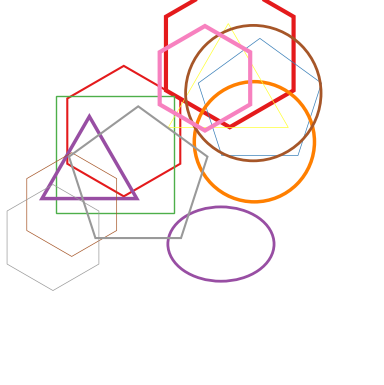[{"shape": "hexagon", "thickness": 1.5, "radius": 0.85, "center": [0.322, 0.659]}, {"shape": "hexagon", "thickness": 3, "radius": 0.96, "center": [0.597, 0.861]}, {"shape": "pentagon", "thickness": 0.5, "radius": 0.84, "center": [0.675, 0.732]}, {"shape": "square", "thickness": 1, "radius": 0.76, "center": [0.299, 0.599]}, {"shape": "oval", "thickness": 2, "radius": 0.69, "center": [0.574, 0.366]}, {"shape": "triangle", "thickness": 2.5, "radius": 0.71, "center": [0.232, 0.555]}, {"shape": "circle", "thickness": 2.5, "radius": 0.78, "center": [0.661, 0.632]}, {"shape": "triangle", "thickness": 0.5, "radius": 0.9, "center": [0.593, 0.759]}, {"shape": "circle", "thickness": 2, "radius": 0.88, "center": [0.658, 0.758]}, {"shape": "hexagon", "thickness": 0.5, "radius": 0.67, "center": [0.186, 0.469]}, {"shape": "hexagon", "thickness": 3, "radius": 0.68, "center": [0.532, 0.797]}, {"shape": "hexagon", "thickness": 0.5, "radius": 0.69, "center": [0.138, 0.383]}, {"shape": "pentagon", "thickness": 1.5, "radius": 0.95, "center": [0.359, 0.535]}]